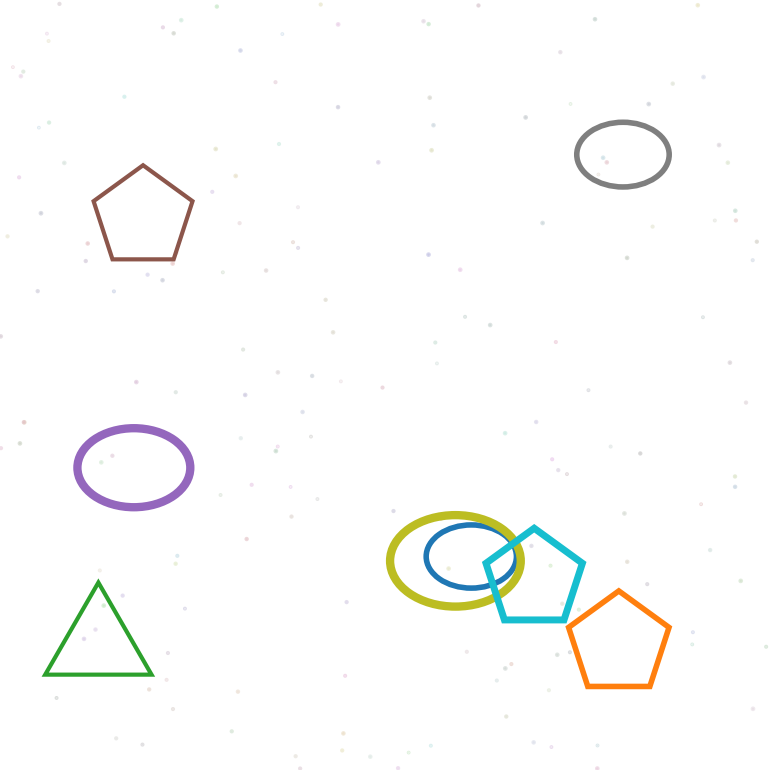[{"shape": "oval", "thickness": 2, "radius": 0.29, "center": [0.612, 0.277]}, {"shape": "pentagon", "thickness": 2, "radius": 0.34, "center": [0.804, 0.164]}, {"shape": "triangle", "thickness": 1.5, "radius": 0.4, "center": [0.128, 0.164]}, {"shape": "oval", "thickness": 3, "radius": 0.37, "center": [0.174, 0.393]}, {"shape": "pentagon", "thickness": 1.5, "radius": 0.34, "center": [0.186, 0.718]}, {"shape": "oval", "thickness": 2, "radius": 0.3, "center": [0.809, 0.799]}, {"shape": "oval", "thickness": 3, "radius": 0.42, "center": [0.591, 0.272]}, {"shape": "pentagon", "thickness": 2.5, "radius": 0.33, "center": [0.694, 0.248]}]